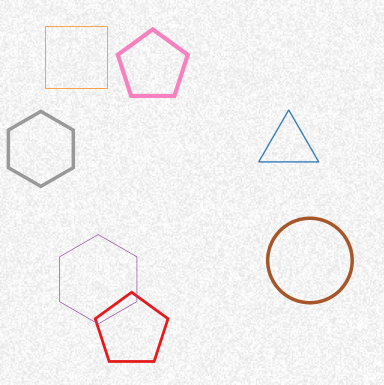[{"shape": "pentagon", "thickness": 2, "radius": 0.5, "center": [0.342, 0.141]}, {"shape": "triangle", "thickness": 1, "radius": 0.45, "center": [0.75, 0.624]}, {"shape": "hexagon", "thickness": 0.5, "radius": 0.58, "center": [0.255, 0.275]}, {"shape": "square", "thickness": 0.5, "radius": 0.4, "center": [0.197, 0.851]}, {"shape": "circle", "thickness": 2.5, "radius": 0.55, "center": [0.805, 0.323]}, {"shape": "pentagon", "thickness": 3, "radius": 0.48, "center": [0.397, 0.828]}, {"shape": "hexagon", "thickness": 2.5, "radius": 0.49, "center": [0.106, 0.613]}]